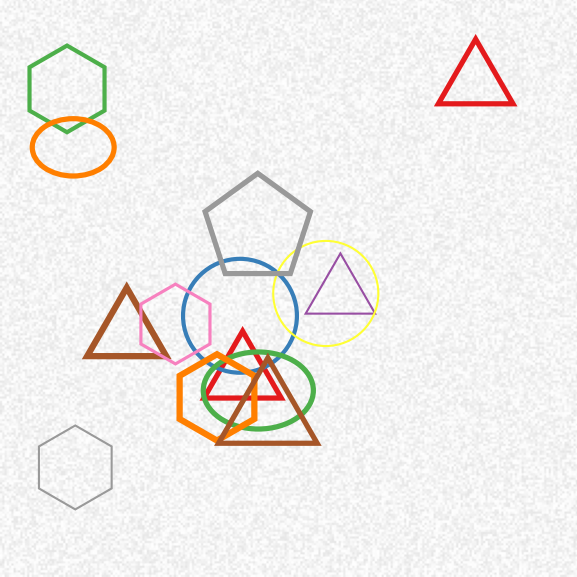[{"shape": "triangle", "thickness": 2.5, "radius": 0.39, "center": [0.42, 0.348]}, {"shape": "triangle", "thickness": 2.5, "radius": 0.37, "center": [0.824, 0.857]}, {"shape": "circle", "thickness": 2, "radius": 0.49, "center": [0.416, 0.452]}, {"shape": "oval", "thickness": 2.5, "radius": 0.48, "center": [0.447, 0.323]}, {"shape": "hexagon", "thickness": 2, "radius": 0.38, "center": [0.116, 0.845]}, {"shape": "triangle", "thickness": 1, "radius": 0.35, "center": [0.589, 0.491]}, {"shape": "hexagon", "thickness": 3, "radius": 0.37, "center": [0.376, 0.311]}, {"shape": "oval", "thickness": 2.5, "radius": 0.35, "center": [0.127, 0.744]}, {"shape": "circle", "thickness": 1, "radius": 0.46, "center": [0.564, 0.491]}, {"shape": "triangle", "thickness": 3, "radius": 0.4, "center": [0.219, 0.422]}, {"shape": "triangle", "thickness": 2.5, "radius": 0.49, "center": [0.464, 0.281]}, {"shape": "hexagon", "thickness": 1.5, "radius": 0.35, "center": [0.304, 0.438]}, {"shape": "pentagon", "thickness": 2.5, "radius": 0.48, "center": [0.446, 0.603]}, {"shape": "hexagon", "thickness": 1, "radius": 0.36, "center": [0.13, 0.19]}]